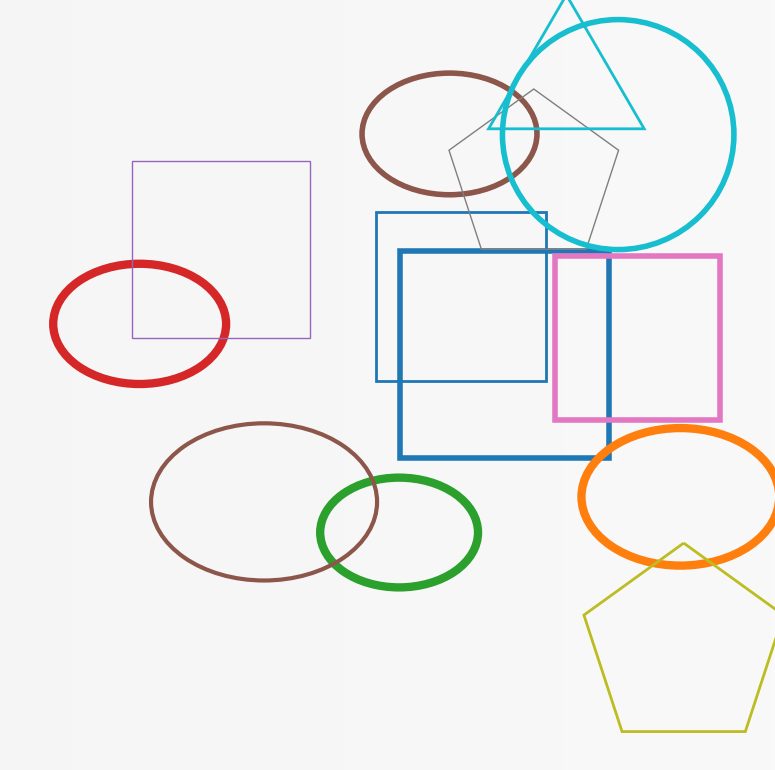[{"shape": "square", "thickness": 1, "radius": 0.55, "center": [0.595, 0.615]}, {"shape": "square", "thickness": 2, "radius": 0.67, "center": [0.651, 0.54]}, {"shape": "oval", "thickness": 3, "radius": 0.64, "center": [0.878, 0.355]}, {"shape": "oval", "thickness": 3, "radius": 0.51, "center": [0.515, 0.308]}, {"shape": "oval", "thickness": 3, "radius": 0.56, "center": [0.18, 0.579]}, {"shape": "square", "thickness": 0.5, "radius": 0.57, "center": [0.285, 0.676]}, {"shape": "oval", "thickness": 1.5, "radius": 0.73, "center": [0.341, 0.348]}, {"shape": "oval", "thickness": 2, "radius": 0.56, "center": [0.58, 0.826]}, {"shape": "square", "thickness": 2, "radius": 0.53, "center": [0.823, 0.561]}, {"shape": "pentagon", "thickness": 0.5, "radius": 0.58, "center": [0.689, 0.769]}, {"shape": "pentagon", "thickness": 1, "radius": 0.68, "center": [0.882, 0.159]}, {"shape": "circle", "thickness": 2, "radius": 0.75, "center": [0.798, 0.825]}, {"shape": "triangle", "thickness": 1, "radius": 0.58, "center": [0.731, 0.891]}]